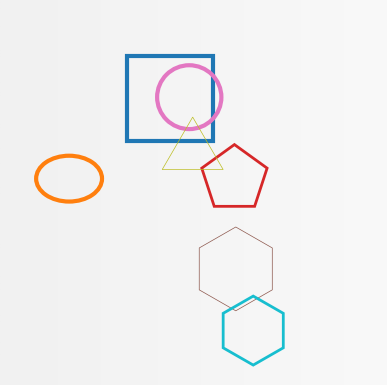[{"shape": "square", "thickness": 3, "radius": 0.56, "center": [0.439, 0.744]}, {"shape": "oval", "thickness": 3, "radius": 0.43, "center": [0.178, 0.536]}, {"shape": "pentagon", "thickness": 2, "radius": 0.44, "center": [0.605, 0.536]}, {"shape": "hexagon", "thickness": 0.5, "radius": 0.54, "center": [0.608, 0.302]}, {"shape": "circle", "thickness": 3, "radius": 0.41, "center": [0.488, 0.748]}, {"shape": "triangle", "thickness": 0.5, "radius": 0.45, "center": [0.497, 0.605]}, {"shape": "hexagon", "thickness": 2, "radius": 0.45, "center": [0.653, 0.141]}]